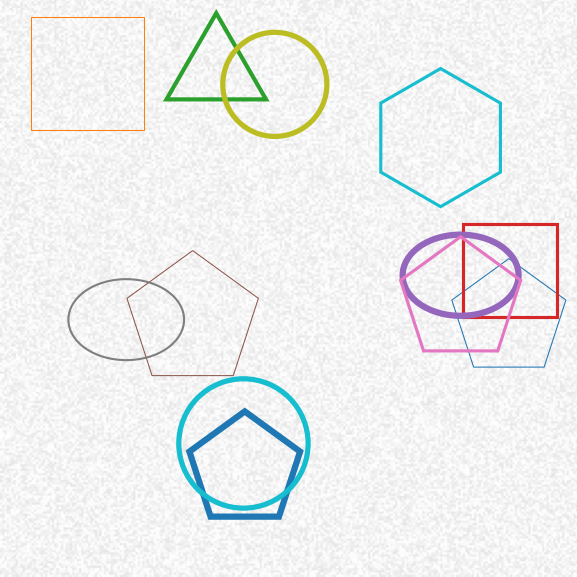[{"shape": "pentagon", "thickness": 0.5, "radius": 0.52, "center": [0.881, 0.447]}, {"shape": "pentagon", "thickness": 3, "radius": 0.5, "center": [0.424, 0.186]}, {"shape": "square", "thickness": 0.5, "radius": 0.49, "center": [0.152, 0.871]}, {"shape": "triangle", "thickness": 2, "radius": 0.5, "center": [0.374, 0.877]}, {"shape": "square", "thickness": 1.5, "radius": 0.4, "center": [0.883, 0.531]}, {"shape": "oval", "thickness": 3, "radius": 0.5, "center": [0.798, 0.523]}, {"shape": "pentagon", "thickness": 0.5, "radius": 0.6, "center": [0.334, 0.446]}, {"shape": "pentagon", "thickness": 1.5, "radius": 0.55, "center": [0.798, 0.48]}, {"shape": "oval", "thickness": 1, "radius": 0.5, "center": [0.219, 0.446]}, {"shape": "circle", "thickness": 2.5, "radius": 0.45, "center": [0.476, 0.853]}, {"shape": "hexagon", "thickness": 1.5, "radius": 0.6, "center": [0.763, 0.761]}, {"shape": "circle", "thickness": 2.5, "radius": 0.56, "center": [0.422, 0.231]}]